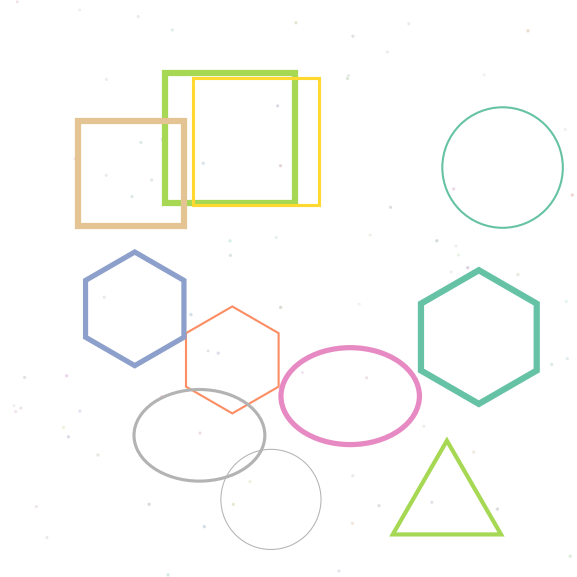[{"shape": "circle", "thickness": 1, "radius": 0.52, "center": [0.87, 0.709]}, {"shape": "hexagon", "thickness": 3, "radius": 0.58, "center": [0.829, 0.415]}, {"shape": "hexagon", "thickness": 1, "radius": 0.46, "center": [0.402, 0.376]}, {"shape": "hexagon", "thickness": 2.5, "radius": 0.49, "center": [0.233, 0.464]}, {"shape": "oval", "thickness": 2.5, "radius": 0.6, "center": [0.606, 0.313]}, {"shape": "square", "thickness": 3, "radius": 0.56, "center": [0.398, 0.76]}, {"shape": "triangle", "thickness": 2, "radius": 0.54, "center": [0.774, 0.128]}, {"shape": "square", "thickness": 1.5, "radius": 0.55, "center": [0.443, 0.754]}, {"shape": "square", "thickness": 3, "radius": 0.46, "center": [0.227, 0.699]}, {"shape": "circle", "thickness": 0.5, "radius": 0.43, "center": [0.469, 0.134]}, {"shape": "oval", "thickness": 1.5, "radius": 0.57, "center": [0.345, 0.245]}]